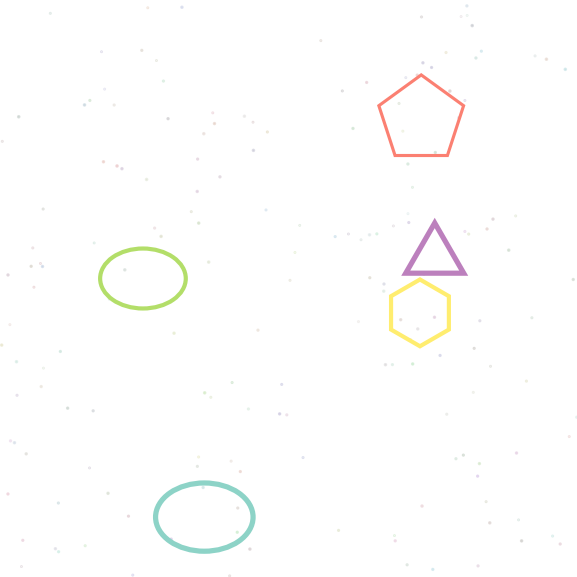[{"shape": "oval", "thickness": 2.5, "radius": 0.42, "center": [0.354, 0.104]}, {"shape": "pentagon", "thickness": 1.5, "radius": 0.39, "center": [0.729, 0.792]}, {"shape": "oval", "thickness": 2, "radius": 0.37, "center": [0.248, 0.517]}, {"shape": "triangle", "thickness": 2.5, "radius": 0.29, "center": [0.753, 0.555]}, {"shape": "hexagon", "thickness": 2, "radius": 0.29, "center": [0.727, 0.457]}]